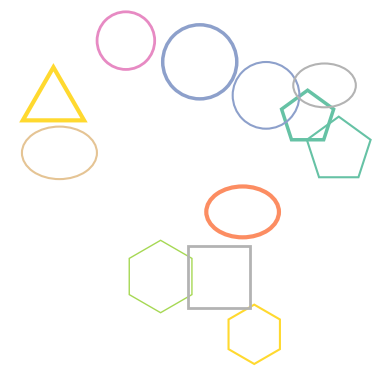[{"shape": "pentagon", "thickness": 2.5, "radius": 0.36, "center": [0.799, 0.694]}, {"shape": "pentagon", "thickness": 1.5, "radius": 0.44, "center": [0.88, 0.61]}, {"shape": "oval", "thickness": 3, "radius": 0.47, "center": [0.63, 0.45]}, {"shape": "circle", "thickness": 1.5, "radius": 0.43, "center": [0.691, 0.752]}, {"shape": "circle", "thickness": 2.5, "radius": 0.48, "center": [0.519, 0.839]}, {"shape": "circle", "thickness": 2, "radius": 0.37, "center": [0.327, 0.894]}, {"shape": "hexagon", "thickness": 1, "radius": 0.47, "center": [0.417, 0.282]}, {"shape": "triangle", "thickness": 3, "radius": 0.46, "center": [0.139, 0.733]}, {"shape": "hexagon", "thickness": 1.5, "radius": 0.39, "center": [0.66, 0.132]}, {"shape": "oval", "thickness": 1.5, "radius": 0.49, "center": [0.154, 0.603]}, {"shape": "oval", "thickness": 1.5, "radius": 0.41, "center": [0.843, 0.778]}, {"shape": "square", "thickness": 2, "radius": 0.4, "center": [0.569, 0.28]}]